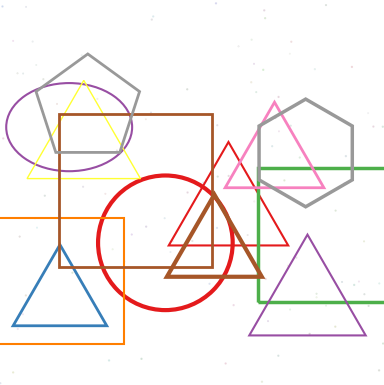[{"shape": "triangle", "thickness": 1.5, "radius": 0.9, "center": [0.593, 0.452]}, {"shape": "circle", "thickness": 3, "radius": 0.87, "center": [0.43, 0.369]}, {"shape": "triangle", "thickness": 2, "radius": 0.7, "center": [0.156, 0.224]}, {"shape": "square", "thickness": 2.5, "radius": 0.87, "center": [0.845, 0.39]}, {"shape": "oval", "thickness": 1.5, "radius": 0.82, "center": [0.18, 0.67]}, {"shape": "triangle", "thickness": 1.5, "radius": 0.87, "center": [0.799, 0.216]}, {"shape": "square", "thickness": 1.5, "radius": 0.81, "center": [0.158, 0.269]}, {"shape": "triangle", "thickness": 1, "radius": 0.85, "center": [0.218, 0.621]}, {"shape": "triangle", "thickness": 3, "radius": 0.71, "center": [0.557, 0.352]}, {"shape": "square", "thickness": 2, "radius": 1.0, "center": [0.352, 0.505]}, {"shape": "triangle", "thickness": 2, "radius": 0.74, "center": [0.713, 0.586]}, {"shape": "hexagon", "thickness": 2.5, "radius": 0.7, "center": [0.794, 0.603]}, {"shape": "pentagon", "thickness": 2, "radius": 0.71, "center": [0.228, 0.718]}]